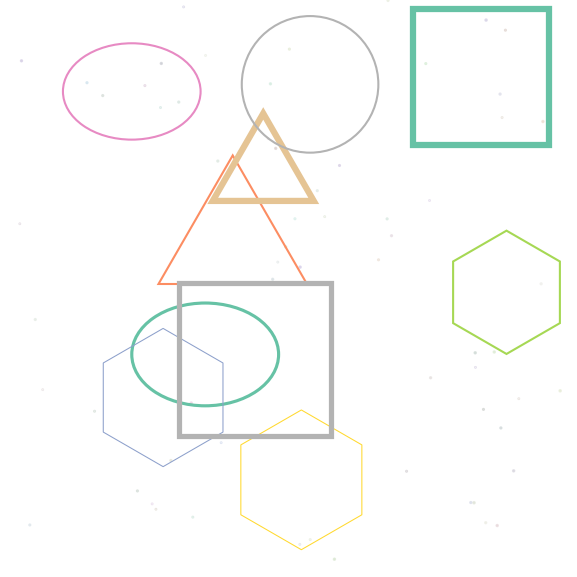[{"shape": "square", "thickness": 3, "radius": 0.59, "center": [0.832, 0.865]}, {"shape": "oval", "thickness": 1.5, "radius": 0.64, "center": [0.355, 0.385]}, {"shape": "triangle", "thickness": 1, "radius": 0.74, "center": [0.403, 0.582]}, {"shape": "hexagon", "thickness": 0.5, "radius": 0.6, "center": [0.282, 0.311]}, {"shape": "oval", "thickness": 1, "radius": 0.6, "center": [0.228, 0.841]}, {"shape": "hexagon", "thickness": 1, "radius": 0.53, "center": [0.877, 0.493]}, {"shape": "hexagon", "thickness": 0.5, "radius": 0.6, "center": [0.522, 0.168]}, {"shape": "triangle", "thickness": 3, "radius": 0.51, "center": [0.456, 0.702]}, {"shape": "square", "thickness": 2.5, "radius": 0.66, "center": [0.441, 0.376]}, {"shape": "circle", "thickness": 1, "radius": 0.59, "center": [0.537, 0.853]}]